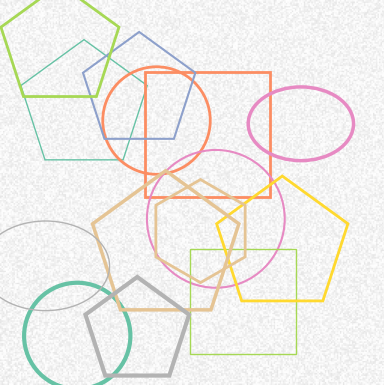[{"shape": "pentagon", "thickness": 1, "radius": 0.86, "center": [0.218, 0.724]}, {"shape": "circle", "thickness": 3, "radius": 0.69, "center": [0.201, 0.128]}, {"shape": "square", "thickness": 2, "radius": 0.81, "center": [0.54, 0.651]}, {"shape": "circle", "thickness": 2, "radius": 0.7, "center": [0.407, 0.687]}, {"shape": "pentagon", "thickness": 1.5, "radius": 0.77, "center": [0.361, 0.764]}, {"shape": "circle", "thickness": 1.5, "radius": 0.89, "center": [0.561, 0.432]}, {"shape": "oval", "thickness": 2.5, "radius": 0.68, "center": [0.781, 0.678]}, {"shape": "square", "thickness": 1, "radius": 0.69, "center": [0.631, 0.217]}, {"shape": "pentagon", "thickness": 2, "radius": 0.81, "center": [0.156, 0.88]}, {"shape": "pentagon", "thickness": 2, "radius": 0.9, "center": [0.733, 0.363]}, {"shape": "pentagon", "thickness": 2.5, "radius": 1.0, "center": [0.43, 0.357]}, {"shape": "hexagon", "thickness": 2, "radius": 0.67, "center": [0.521, 0.4]}, {"shape": "pentagon", "thickness": 3, "radius": 0.71, "center": [0.357, 0.139]}, {"shape": "oval", "thickness": 1, "radius": 0.83, "center": [0.118, 0.31]}]